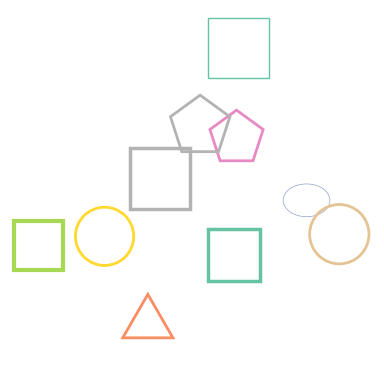[{"shape": "square", "thickness": 1, "radius": 0.39, "center": [0.619, 0.876]}, {"shape": "square", "thickness": 2.5, "radius": 0.34, "center": [0.608, 0.338]}, {"shape": "triangle", "thickness": 2, "radius": 0.38, "center": [0.384, 0.16]}, {"shape": "oval", "thickness": 0.5, "radius": 0.3, "center": [0.796, 0.48]}, {"shape": "pentagon", "thickness": 2, "radius": 0.36, "center": [0.614, 0.641]}, {"shape": "square", "thickness": 3, "radius": 0.32, "center": [0.1, 0.363]}, {"shape": "circle", "thickness": 2, "radius": 0.38, "center": [0.272, 0.386]}, {"shape": "circle", "thickness": 2, "radius": 0.39, "center": [0.881, 0.392]}, {"shape": "square", "thickness": 2.5, "radius": 0.39, "center": [0.416, 0.536]}, {"shape": "pentagon", "thickness": 2, "radius": 0.41, "center": [0.52, 0.672]}]